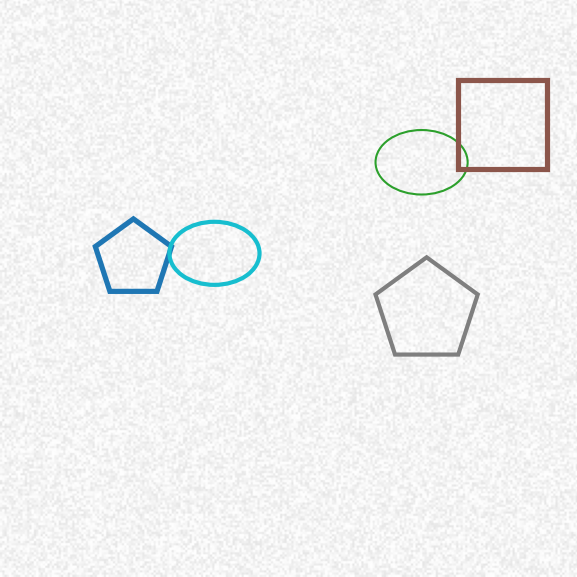[{"shape": "pentagon", "thickness": 2.5, "radius": 0.35, "center": [0.231, 0.551]}, {"shape": "oval", "thickness": 1, "radius": 0.4, "center": [0.73, 0.718]}, {"shape": "square", "thickness": 2.5, "radius": 0.38, "center": [0.87, 0.783]}, {"shape": "pentagon", "thickness": 2, "radius": 0.47, "center": [0.739, 0.46]}, {"shape": "oval", "thickness": 2, "radius": 0.39, "center": [0.371, 0.56]}]